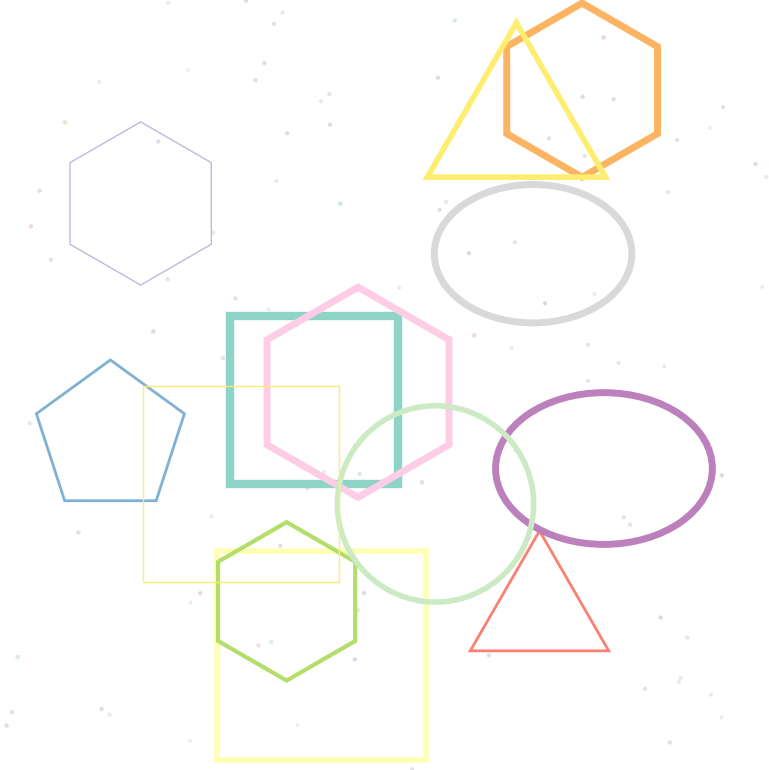[{"shape": "square", "thickness": 3, "radius": 0.55, "center": [0.408, 0.48]}, {"shape": "square", "thickness": 2, "radius": 0.68, "center": [0.418, 0.149]}, {"shape": "hexagon", "thickness": 0.5, "radius": 0.53, "center": [0.183, 0.736]}, {"shape": "triangle", "thickness": 1, "radius": 0.52, "center": [0.701, 0.207]}, {"shape": "pentagon", "thickness": 1, "radius": 0.51, "center": [0.143, 0.431]}, {"shape": "hexagon", "thickness": 2.5, "radius": 0.57, "center": [0.756, 0.883]}, {"shape": "hexagon", "thickness": 1.5, "radius": 0.51, "center": [0.372, 0.219]}, {"shape": "hexagon", "thickness": 2.5, "radius": 0.68, "center": [0.465, 0.491]}, {"shape": "oval", "thickness": 2.5, "radius": 0.64, "center": [0.692, 0.671]}, {"shape": "oval", "thickness": 2.5, "radius": 0.7, "center": [0.784, 0.392]}, {"shape": "circle", "thickness": 2, "radius": 0.64, "center": [0.566, 0.346]}, {"shape": "triangle", "thickness": 2, "radius": 0.67, "center": [0.671, 0.837]}, {"shape": "square", "thickness": 0.5, "radius": 0.64, "center": [0.313, 0.371]}]